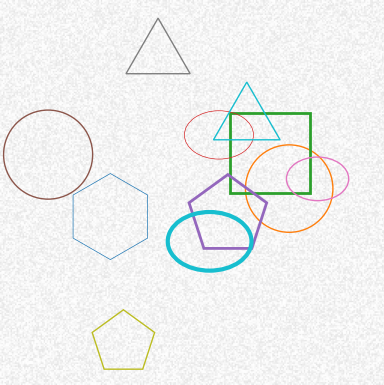[{"shape": "hexagon", "thickness": 0.5, "radius": 0.56, "center": [0.287, 0.438]}, {"shape": "circle", "thickness": 1, "radius": 0.57, "center": [0.751, 0.51]}, {"shape": "square", "thickness": 2, "radius": 0.52, "center": [0.701, 0.603]}, {"shape": "oval", "thickness": 0.5, "radius": 0.45, "center": [0.569, 0.65]}, {"shape": "pentagon", "thickness": 2, "radius": 0.53, "center": [0.592, 0.441]}, {"shape": "circle", "thickness": 1, "radius": 0.58, "center": [0.125, 0.598]}, {"shape": "oval", "thickness": 1, "radius": 0.4, "center": [0.825, 0.535]}, {"shape": "triangle", "thickness": 1, "radius": 0.48, "center": [0.411, 0.857]}, {"shape": "pentagon", "thickness": 1, "radius": 0.43, "center": [0.321, 0.11]}, {"shape": "oval", "thickness": 3, "radius": 0.54, "center": [0.544, 0.373]}, {"shape": "triangle", "thickness": 1, "radius": 0.5, "center": [0.641, 0.687]}]